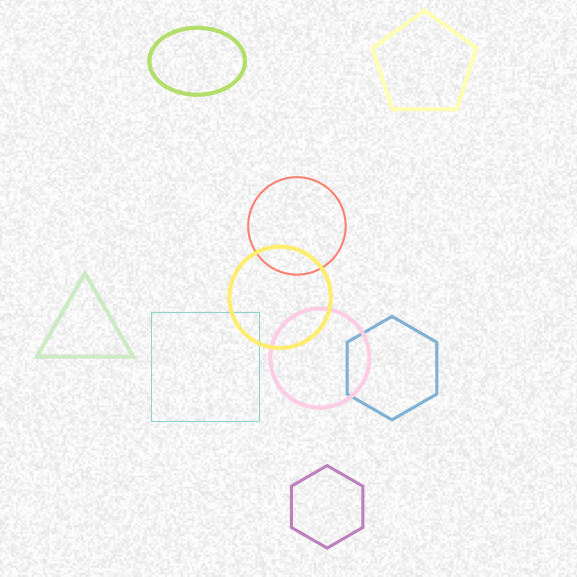[{"shape": "square", "thickness": 0.5, "radius": 0.47, "center": [0.355, 0.364]}, {"shape": "pentagon", "thickness": 2, "radius": 0.47, "center": [0.735, 0.887]}, {"shape": "circle", "thickness": 1, "radius": 0.42, "center": [0.514, 0.608]}, {"shape": "hexagon", "thickness": 1.5, "radius": 0.45, "center": [0.679, 0.362]}, {"shape": "oval", "thickness": 2, "radius": 0.41, "center": [0.341, 0.893]}, {"shape": "circle", "thickness": 2, "radius": 0.43, "center": [0.554, 0.379]}, {"shape": "hexagon", "thickness": 1.5, "radius": 0.36, "center": [0.566, 0.122]}, {"shape": "triangle", "thickness": 2, "radius": 0.48, "center": [0.147, 0.43]}, {"shape": "circle", "thickness": 2, "radius": 0.44, "center": [0.485, 0.484]}]